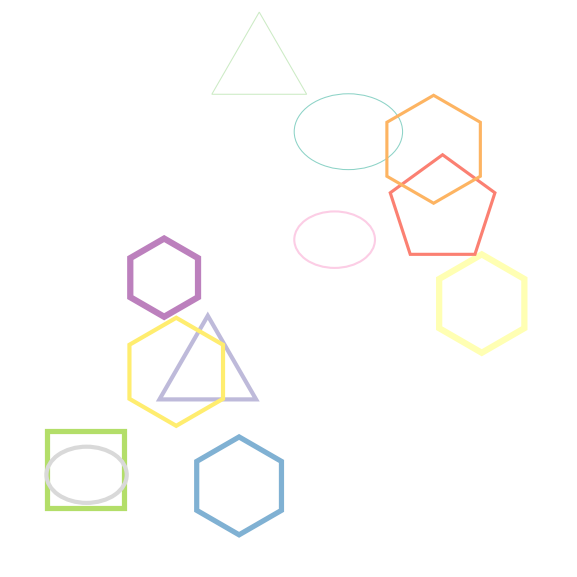[{"shape": "oval", "thickness": 0.5, "radius": 0.47, "center": [0.603, 0.771]}, {"shape": "hexagon", "thickness": 3, "radius": 0.43, "center": [0.834, 0.473]}, {"shape": "triangle", "thickness": 2, "radius": 0.48, "center": [0.36, 0.356]}, {"shape": "pentagon", "thickness": 1.5, "radius": 0.48, "center": [0.766, 0.636]}, {"shape": "hexagon", "thickness": 2.5, "radius": 0.42, "center": [0.414, 0.158]}, {"shape": "hexagon", "thickness": 1.5, "radius": 0.47, "center": [0.751, 0.741]}, {"shape": "square", "thickness": 2.5, "radius": 0.33, "center": [0.149, 0.186]}, {"shape": "oval", "thickness": 1, "radius": 0.35, "center": [0.579, 0.584]}, {"shape": "oval", "thickness": 2, "radius": 0.35, "center": [0.15, 0.177]}, {"shape": "hexagon", "thickness": 3, "radius": 0.34, "center": [0.284, 0.518]}, {"shape": "triangle", "thickness": 0.5, "radius": 0.47, "center": [0.449, 0.883]}, {"shape": "hexagon", "thickness": 2, "radius": 0.47, "center": [0.305, 0.355]}]